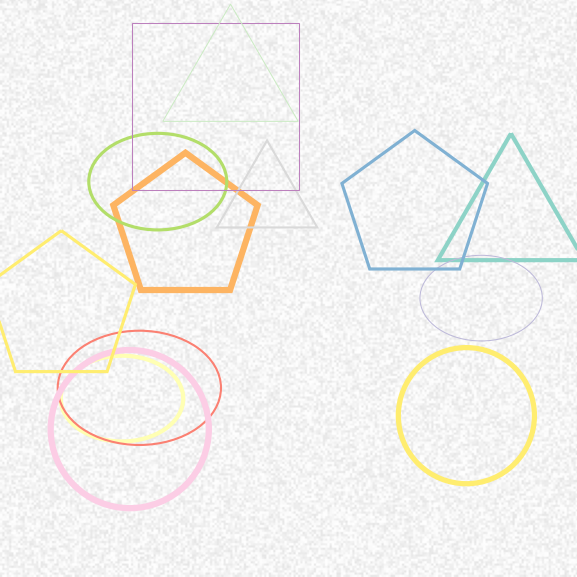[{"shape": "triangle", "thickness": 2, "radius": 0.73, "center": [0.885, 0.622]}, {"shape": "oval", "thickness": 2, "radius": 0.53, "center": [0.211, 0.309]}, {"shape": "oval", "thickness": 0.5, "radius": 0.53, "center": [0.833, 0.483]}, {"shape": "oval", "thickness": 1, "radius": 0.71, "center": [0.241, 0.328]}, {"shape": "pentagon", "thickness": 1.5, "radius": 0.66, "center": [0.718, 0.641]}, {"shape": "pentagon", "thickness": 3, "radius": 0.66, "center": [0.321, 0.603]}, {"shape": "oval", "thickness": 1.5, "radius": 0.6, "center": [0.273, 0.685]}, {"shape": "circle", "thickness": 3, "radius": 0.68, "center": [0.225, 0.256]}, {"shape": "triangle", "thickness": 1, "radius": 0.5, "center": [0.462, 0.655]}, {"shape": "square", "thickness": 0.5, "radius": 0.72, "center": [0.373, 0.815]}, {"shape": "triangle", "thickness": 0.5, "radius": 0.68, "center": [0.399, 0.857]}, {"shape": "pentagon", "thickness": 1.5, "radius": 0.67, "center": [0.106, 0.465]}, {"shape": "circle", "thickness": 2.5, "radius": 0.59, "center": [0.808, 0.279]}]